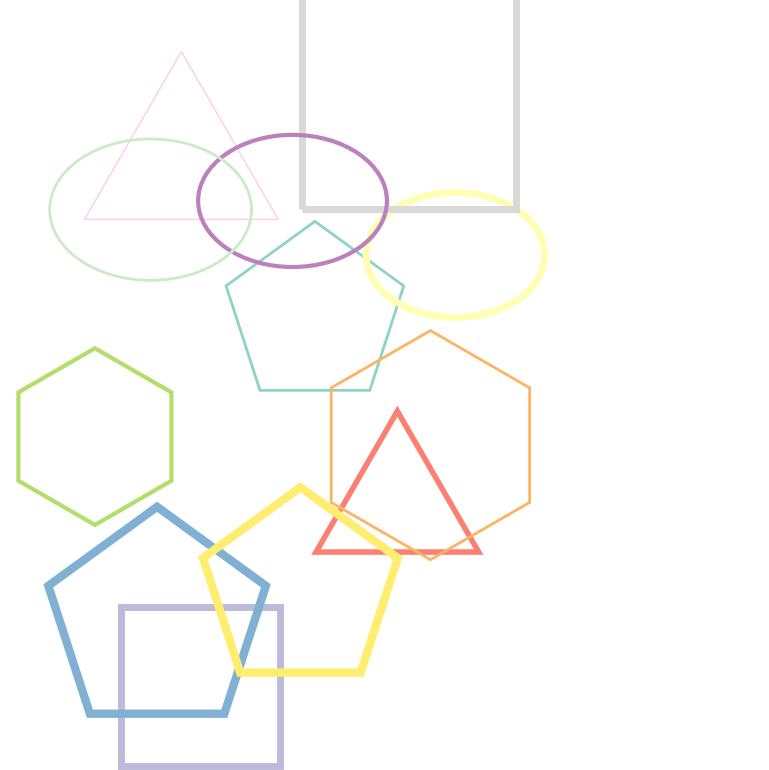[{"shape": "pentagon", "thickness": 1, "radius": 0.61, "center": [0.409, 0.591]}, {"shape": "oval", "thickness": 2.5, "radius": 0.58, "center": [0.591, 0.669]}, {"shape": "square", "thickness": 2.5, "radius": 0.51, "center": [0.26, 0.109]}, {"shape": "triangle", "thickness": 2, "radius": 0.61, "center": [0.516, 0.344]}, {"shape": "pentagon", "thickness": 3, "radius": 0.74, "center": [0.204, 0.193]}, {"shape": "hexagon", "thickness": 1, "radius": 0.74, "center": [0.559, 0.422]}, {"shape": "hexagon", "thickness": 1.5, "radius": 0.57, "center": [0.123, 0.433]}, {"shape": "triangle", "thickness": 0.5, "radius": 0.73, "center": [0.236, 0.788]}, {"shape": "square", "thickness": 2.5, "radius": 0.69, "center": [0.532, 0.867]}, {"shape": "oval", "thickness": 1.5, "radius": 0.61, "center": [0.38, 0.739]}, {"shape": "oval", "thickness": 1, "radius": 0.66, "center": [0.196, 0.728]}, {"shape": "pentagon", "thickness": 3, "radius": 0.67, "center": [0.39, 0.234]}]